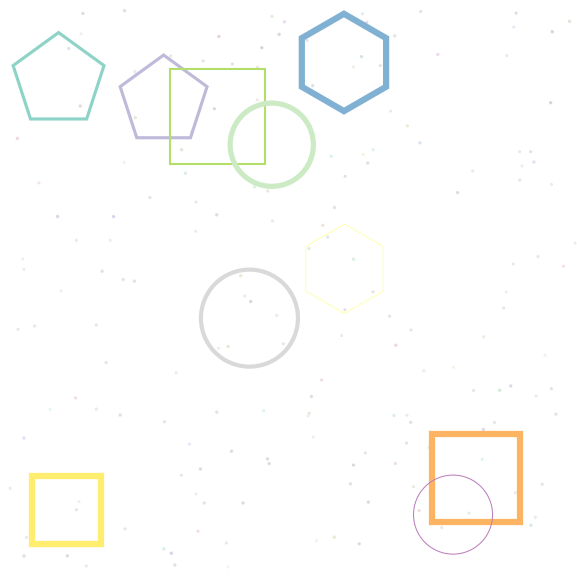[{"shape": "pentagon", "thickness": 1.5, "radius": 0.41, "center": [0.101, 0.86]}, {"shape": "hexagon", "thickness": 0.5, "radius": 0.39, "center": [0.597, 0.534]}, {"shape": "pentagon", "thickness": 1.5, "radius": 0.4, "center": [0.283, 0.825]}, {"shape": "hexagon", "thickness": 3, "radius": 0.42, "center": [0.596, 0.891]}, {"shape": "square", "thickness": 3, "radius": 0.38, "center": [0.824, 0.171]}, {"shape": "square", "thickness": 1, "radius": 0.41, "center": [0.377, 0.797]}, {"shape": "circle", "thickness": 2, "radius": 0.42, "center": [0.432, 0.448]}, {"shape": "circle", "thickness": 0.5, "radius": 0.34, "center": [0.784, 0.108]}, {"shape": "circle", "thickness": 2.5, "radius": 0.36, "center": [0.471, 0.749]}, {"shape": "square", "thickness": 3, "radius": 0.29, "center": [0.115, 0.116]}]